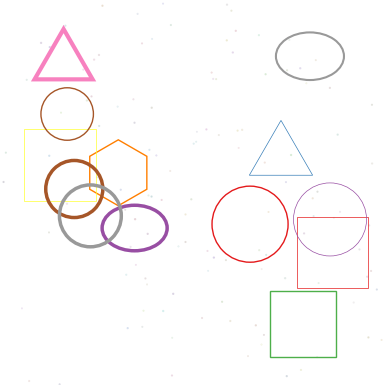[{"shape": "circle", "thickness": 1, "radius": 0.49, "center": [0.649, 0.418]}, {"shape": "square", "thickness": 0.5, "radius": 0.46, "center": [0.864, 0.344]}, {"shape": "triangle", "thickness": 0.5, "radius": 0.47, "center": [0.73, 0.592]}, {"shape": "square", "thickness": 1, "radius": 0.43, "center": [0.786, 0.158]}, {"shape": "oval", "thickness": 2.5, "radius": 0.42, "center": [0.35, 0.408]}, {"shape": "circle", "thickness": 0.5, "radius": 0.47, "center": [0.857, 0.43]}, {"shape": "hexagon", "thickness": 1, "radius": 0.43, "center": [0.307, 0.551]}, {"shape": "square", "thickness": 0.5, "radius": 0.47, "center": [0.155, 0.571]}, {"shape": "circle", "thickness": 2.5, "radius": 0.37, "center": [0.193, 0.509]}, {"shape": "circle", "thickness": 1, "radius": 0.34, "center": [0.174, 0.704]}, {"shape": "triangle", "thickness": 3, "radius": 0.44, "center": [0.165, 0.837]}, {"shape": "oval", "thickness": 1.5, "radius": 0.44, "center": [0.805, 0.854]}, {"shape": "circle", "thickness": 2.5, "radius": 0.4, "center": [0.235, 0.439]}]